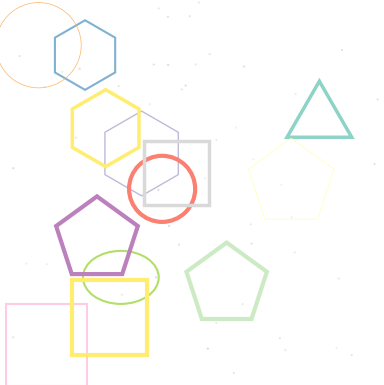[{"shape": "triangle", "thickness": 2.5, "radius": 0.49, "center": [0.83, 0.692]}, {"shape": "pentagon", "thickness": 0.5, "radius": 0.58, "center": [0.756, 0.525]}, {"shape": "hexagon", "thickness": 1, "radius": 0.55, "center": [0.368, 0.601]}, {"shape": "circle", "thickness": 3, "radius": 0.43, "center": [0.421, 0.509]}, {"shape": "hexagon", "thickness": 1.5, "radius": 0.45, "center": [0.221, 0.857]}, {"shape": "circle", "thickness": 0.5, "radius": 0.55, "center": [0.1, 0.883]}, {"shape": "oval", "thickness": 1.5, "radius": 0.49, "center": [0.314, 0.279]}, {"shape": "square", "thickness": 1.5, "radius": 0.53, "center": [0.121, 0.103]}, {"shape": "square", "thickness": 2.5, "radius": 0.42, "center": [0.459, 0.551]}, {"shape": "pentagon", "thickness": 3, "radius": 0.56, "center": [0.252, 0.378]}, {"shape": "pentagon", "thickness": 3, "radius": 0.55, "center": [0.589, 0.26]}, {"shape": "hexagon", "thickness": 2.5, "radius": 0.5, "center": [0.274, 0.667]}, {"shape": "square", "thickness": 3, "radius": 0.49, "center": [0.285, 0.176]}]